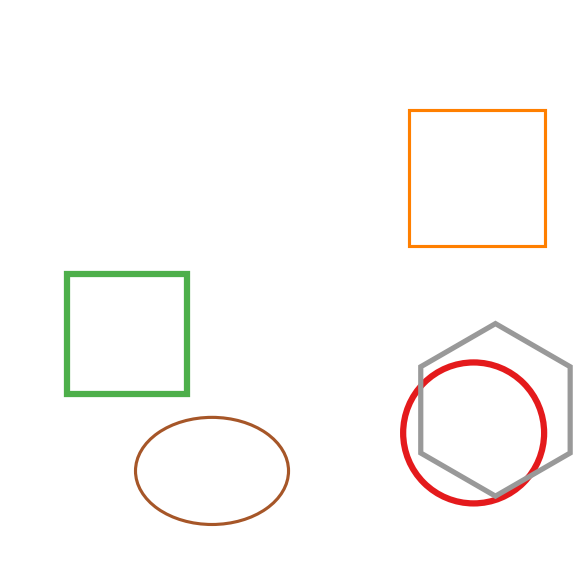[{"shape": "circle", "thickness": 3, "radius": 0.61, "center": [0.82, 0.249]}, {"shape": "square", "thickness": 3, "radius": 0.52, "center": [0.221, 0.421]}, {"shape": "square", "thickness": 1.5, "radius": 0.59, "center": [0.826, 0.692]}, {"shape": "oval", "thickness": 1.5, "radius": 0.66, "center": [0.367, 0.184]}, {"shape": "hexagon", "thickness": 2.5, "radius": 0.75, "center": [0.858, 0.289]}]